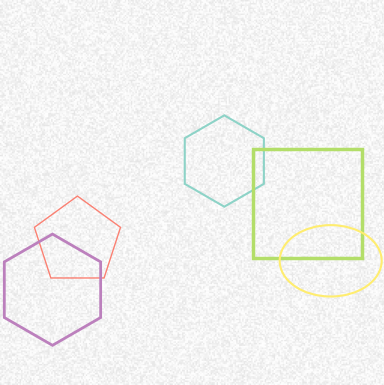[{"shape": "hexagon", "thickness": 1.5, "radius": 0.59, "center": [0.583, 0.582]}, {"shape": "pentagon", "thickness": 1, "radius": 0.59, "center": [0.201, 0.373]}, {"shape": "square", "thickness": 2.5, "radius": 0.71, "center": [0.799, 0.472]}, {"shape": "hexagon", "thickness": 2, "radius": 0.72, "center": [0.136, 0.248]}, {"shape": "oval", "thickness": 1.5, "radius": 0.66, "center": [0.859, 0.323]}]